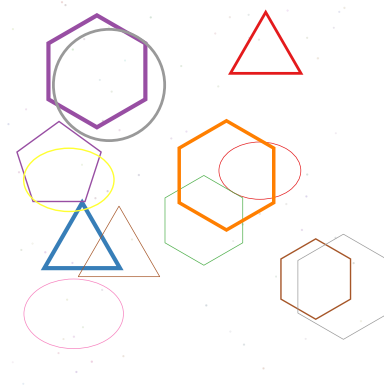[{"shape": "triangle", "thickness": 2, "radius": 0.53, "center": [0.69, 0.862]}, {"shape": "oval", "thickness": 0.5, "radius": 0.53, "center": [0.675, 0.557]}, {"shape": "triangle", "thickness": 3, "radius": 0.57, "center": [0.213, 0.36]}, {"shape": "hexagon", "thickness": 0.5, "radius": 0.58, "center": [0.53, 0.428]}, {"shape": "hexagon", "thickness": 3, "radius": 0.73, "center": [0.252, 0.815]}, {"shape": "pentagon", "thickness": 1, "radius": 0.57, "center": [0.153, 0.57]}, {"shape": "hexagon", "thickness": 2.5, "radius": 0.71, "center": [0.588, 0.544]}, {"shape": "oval", "thickness": 1, "radius": 0.59, "center": [0.179, 0.533]}, {"shape": "hexagon", "thickness": 1, "radius": 0.52, "center": [0.82, 0.275]}, {"shape": "triangle", "thickness": 0.5, "radius": 0.61, "center": [0.309, 0.342]}, {"shape": "oval", "thickness": 0.5, "radius": 0.65, "center": [0.191, 0.185]}, {"shape": "circle", "thickness": 2, "radius": 0.72, "center": [0.283, 0.779]}, {"shape": "hexagon", "thickness": 0.5, "radius": 0.68, "center": [0.892, 0.255]}]